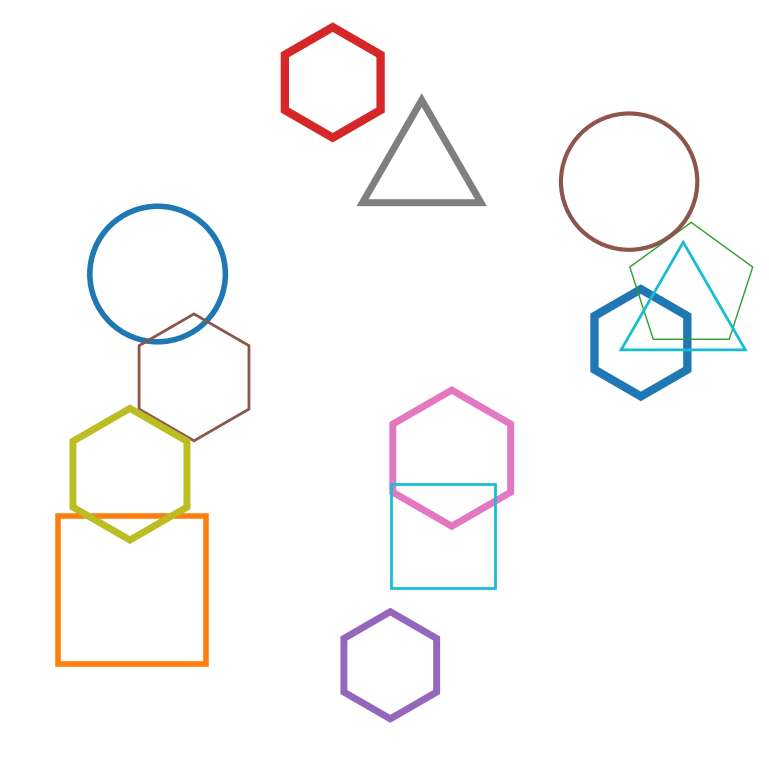[{"shape": "circle", "thickness": 2, "radius": 0.44, "center": [0.205, 0.644]}, {"shape": "hexagon", "thickness": 3, "radius": 0.35, "center": [0.832, 0.555]}, {"shape": "square", "thickness": 2, "radius": 0.48, "center": [0.171, 0.234]}, {"shape": "pentagon", "thickness": 0.5, "radius": 0.42, "center": [0.898, 0.627]}, {"shape": "hexagon", "thickness": 3, "radius": 0.36, "center": [0.432, 0.893]}, {"shape": "hexagon", "thickness": 2.5, "radius": 0.35, "center": [0.507, 0.136]}, {"shape": "hexagon", "thickness": 1, "radius": 0.41, "center": [0.252, 0.51]}, {"shape": "circle", "thickness": 1.5, "radius": 0.44, "center": [0.817, 0.764]}, {"shape": "hexagon", "thickness": 2.5, "radius": 0.44, "center": [0.587, 0.405]}, {"shape": "triangle", "thickness": 2.5, "radius": 0.44, "center": [0.548, 0.781]}, {"shape": "hexagon", "thickness": 2.5, "radius": 0.43, "center": [0.169, 0.384]}, {"shape": "triangle", "thickness": 1, "radius": 0.47, "center": [0.887, 0.592]}, {"shape": "square", "thickness": 1, "radius": 0.34, "center": [0.575, 0.304]}]